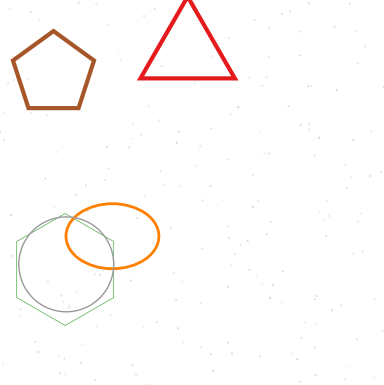[{"shape": "triangle", "thickness": 3, "radius": 0.71, "center": [0.487, 0.867]}, {"shape": "hexagon", "thickness": 0.5, "radius": 0.73, "center": [0.169, 0.3]}, {"shape": "oval", "thickness": 2, "radius": 0.6, "center": [0.292, 0.386]}, {"shape": "pentagon", "thickness": 3, "radius": 0.55, "center": [0.139, 0.809]}, {"shape": "circle", "thickness": 1, "radius": 0.62, "center": [0.172, 0.313]}]